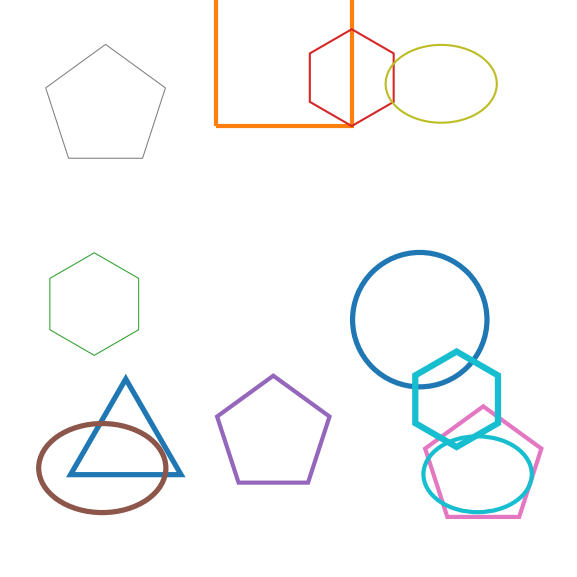[{"shape": "circle", "thickness": 2.5, "radius": 0.58, "center": [0.727, 0.446]}, {"shape": "triangle", "thickness": 2.5, "radius": 0.55, "center": [0.218, 0.232]}, {"shape": "square", "thickness": 2, "radius": 0.59, "center": [0.492, 0.899]}, {"shape": "hexagon", "thickness": 0.5, "radius": 0.44, "center": [0.163, 0.473]}, {"shape": "hexagon", "thickness": 1, "radius": 0.42, "center": [0.609, 0.865]}, {"shape": "pentagon", "thickness": 2, "radius": 0.51, "center": [0.473, 0.246]}, {"shape": "oval", "thickness": 2.5, "radius": 0.55, "center": [0.177, 0.189]}, {"shape": "pentagon", "thickness": 2, "radius": 0.53, "center": [0.837, 0.19]}, {"shape": "pentagon", "thickness": 0.5, "radius": 0.55, "center": [0.183, 0.813]}, {"shape": "oval", "thickness": 1, "radius": 0.48, "center": [0.764, 0.854]}, {"shape": "hexagon", "thickness": 3, "radius": 0.41, "center": [0.791, 0.308]}, {"shape": "oval", "thickness": 2, "radius": 0.47, "center": [0.827, 0.178]}]